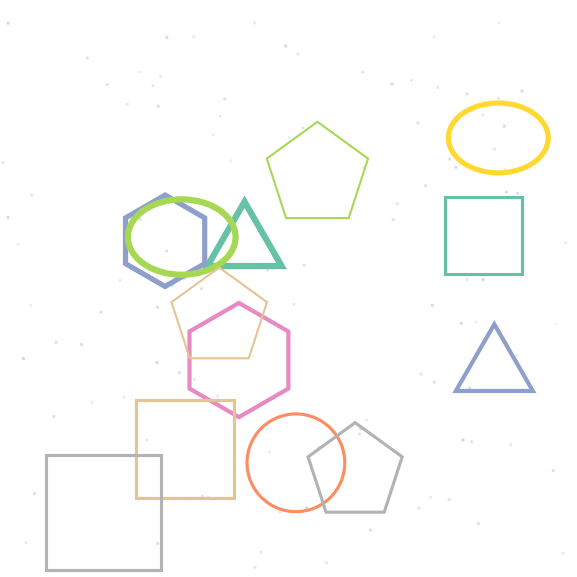[{"shape": "square", "thickness": 1.5, "radius": 0.34, "center": [0.837, 0.591]}, {"shape": "triangle", "thickness": 3, "radius": 0.37, "center": [0.423, 0.576]}, {"shape": "circle", "thickness": 1.5, "radius": 0.42, "center": [0.512, 0.198]}, {"shape": "hexagon", "thickness": 2.5, "radius": 0.4, "center": [0.286, 0.582]}, {"shape": "triangle", "thickness": 2, "radius": 0.39, "center": [0.856, 0.361]}, {"shape": "hexagon", "thickness": 2, "radius": 0.49, "center": [0.414, 0.376]}, {"shape": "oval", "thickness": 3, "radius": 0.47, "center": [0.315, 0.589]}, {"shape": "pentagon", "thickness": 1, "radius": 0.46, "center": [0.55, 0.696]}, {"shape": "oval", "thickness": 2.5, "radius": 0.43, "center": [0.863, 0.76]}, {"shape": "square", "thickness": 1.5, "radius": 0.42, "center": [0.32, 0.222]}, {"shape": "pentagon", "thickness": 1, "radius": 0.43, "center": [0.38, 0.449]}, {"shape": "pentagon", "thickness": 1.5, "radius": 0.43, "center": [0.615, 0.182]}, {"shape": "square", "thickness": 1.5, "radius": 0.5, "center": [0.18, 0.111]}]